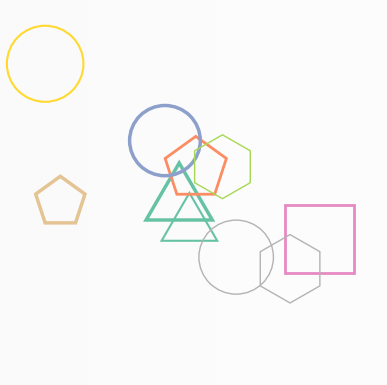[{"shape": "triangle", "thickness": 2.5, "radius": 0.49, "center": [0.462, 0.478]}, {"shape": "triangle", "thickness": 1.5, "radius": 0.41, "center": [0.489, 0.416]}, {"shape": "pentagon", "thickness": 2, "radius": 0.42, "center": [0.505, 0.563]}, {"shape": "circle", "thickness": 2.5, "radius": 0.46, "center": [0.426, 0.635]}, {"shape": "square", "thickness": 2, "radius": 0.44, "center": [0.825, 0.38]}, {"shape": "hexagon", "thickness": 1, "radius": 0.41, "center": [0.574, 0.567]}, {"shape": "circle", "thickness": 1.5, "radius": 0.49, "center": [0.117, 0.834]}, {"shape": "pentagon", "thickness": 2.5, "radius": 0.33, "center": [0.156, 0.475]}, {"shape": "hexagon", "thickness": 1, "radius": 0.44, "center": [0.749, 0.302]}, {"shape": "circle", "thickness": 1, "radius": 0.48, "center": [0.609, 0.332]}]